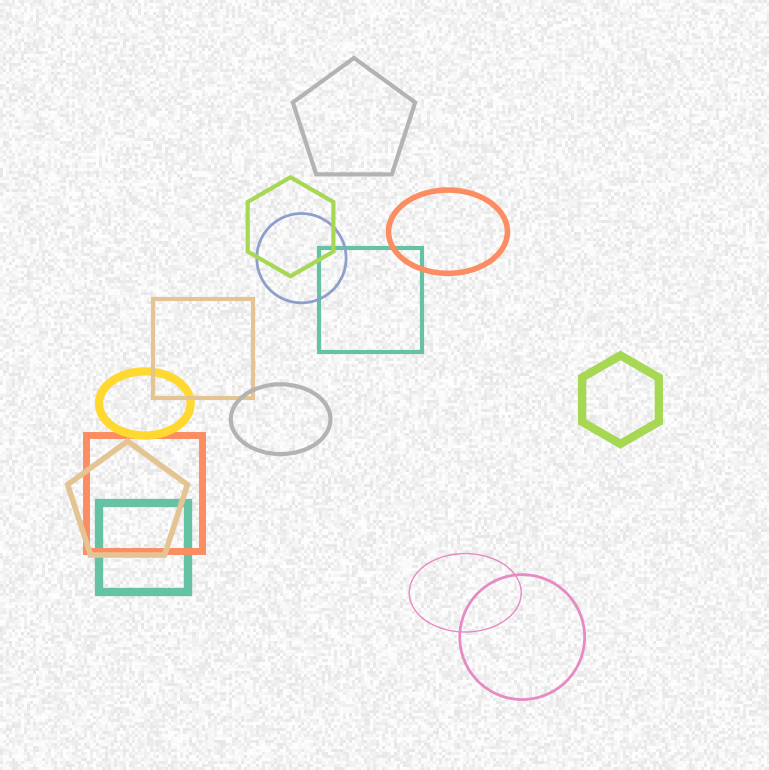[{"shape": "square", "thickness": 1.5, "radius": 0.34, "center": [0.481, 0.61]}, {"shape": "square", "thickness": 3, "radius": 0.29, "center": [0.186, 0.289]}, {"shape": "oval", "thickness": 2, "radius": 0.39, "center": [0.582, 0.699]}, {"shape": "square", "thickness": 2.5, "radius": 0.38, "center": [0.187, 0.36]}, {"shape": "circle", "thickness": 1, "radius": 0.29, "center": [0.391, 0.665]}, {"shape": "oval", "thickness": 0.5, "radius": 0.36, "center": [0.604, 0.23]}, {"shape": "circle", "thickness": 1, "radius": 0.41, "center": [0.678, 0.173]}, {"shape": "hexagon", "thickness": 1.5, "radius": 0.32, "center": [0.377, 0.705]}, {"shape": "hexagon", "thickness": 3, "radius": 0.29, "center": [0.806, 0.481]}, {"shape": "oval", "thickness": 3, "radius": 0.3, "center": [0.188, 0.476]}, {"shape": "pentagon", "thickness": 2, "radius": 0.41, "center": [0.166, 0.345]}, {"shape": "square", "thickness": 1.5, "radius": 0.32, "center": [0.264, 0.547]}, {"shape": "oval", "thickness": 1.5, "radius": 0.32, "center": [0.364, 0.456]}, {"shape": "pentagon", "thickness": 1.5, "radius": 0.42, "center": [0.46, 0.841]}]